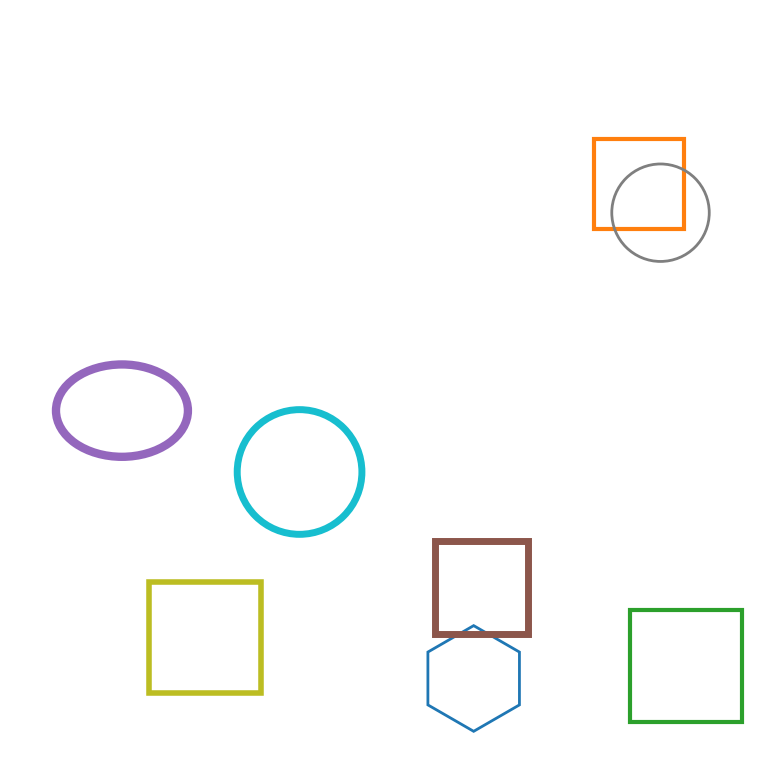[{"shape": "hexagon", "thickness": 1, "radius": 0.34, "center": [0.615, 0.119]}, {"shape": "square", "thickness": 1.5, "radius": 0.29, "center": [0.83, 0.761]}, {"shape": "square", "thickness": 1.5, "radius": 0.36, "center": [0.891, 0.135]}, {"shape": "oval", "thickness": 3, "radius": 0.43, "center": [0.158, 0.467]}, {"shape": "square", "thickness": 2.5, "radius": 0.3, "center": [0.625, 0.237]}, {"shape": "circle", "thickness": 1, "radius": 0.32, "center": [0.858, 0.724]}, {"shape": "square", "thickness": 2, "radius": 0.36, "center": [0.267, 0.172]}, {"shape": "circle", "thickness": 2.5, "radius": 0.4, "center": [0.389, 0.387]}]